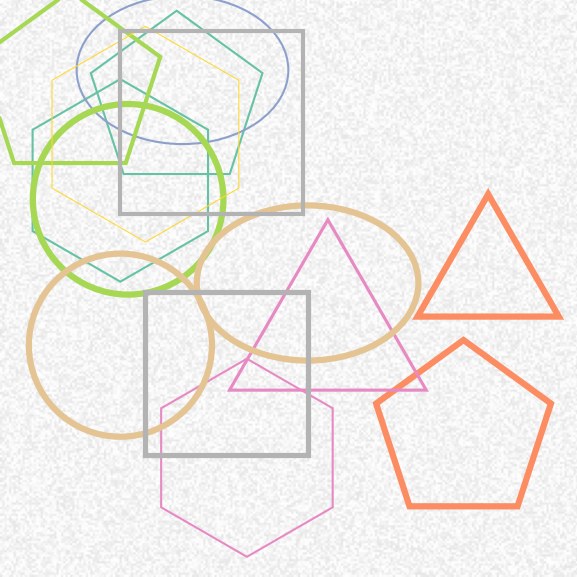[{"shape": "pentagon", "thickness": 1, "radius": 0.78, "center": [0.306, 0.824]}, {"shape": "hexagon", "thickness": 1, "radius": 0.88, "center": [0.208, 0.687]}, {"shape": "triangle", "thickness": 3, "radius": 0.71, "center": [0.845, 0.522]}, {"shape": "pentagon", "thickness": 3, "radius": 0.8, "center": [0.803, 0.251]}, {"shape": "oval", "thickness": 1, "radius": 0.92, "center": [0.316, 0.878]}, {"shape": "hexagon", "thickness": 1, "radius": 0.86, "center": [0.428, 0.206]}, {"shape": "triangle", "thickness": 1.5, "radius": 0.98, "center": [0.568, 0.422]}, {"shape": "circle", "thickness": 3, "radius": 0.83, "center": [0.222, 0.654]}, {"shape": "pentagon", "thickness": 2, "radius": 0.82, "center": [0.121, 0.85]}, {"shape": "hexagon", "thickness": 0.5, "radius": 0.93, "center": [0.252, 0.767]}, {"shape": "circle", "thickness": 3, "radius": 0.79, "center": [0.209, 0.401]}, {"shape": "oval", "thickness": 3, "radius": 0.96, "center": [0.533, 0.509]}, {"shape": "square", "thickness": 2, "radius": 0.79, "center": [0.366, 0.788]}, {"shape": "square", "thickness": 2.5, "radius": 0.71, "center": [0.392, 0.352]}]